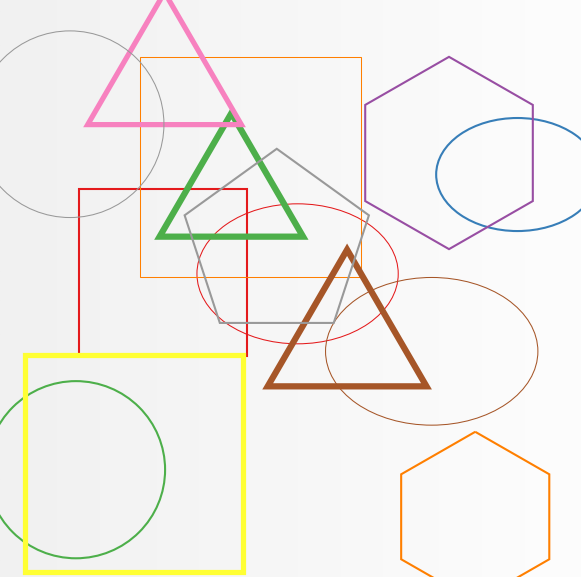[{"shape": "square", "thickness": 1, "radius": 0.72, "center": [0.28, 0.527]}, {"shape": "oval", "thickness": 0.5, "radius": 0.87, "center": [0.512, 0.525]}, {"shape": "oval", "thickness": 1, "radius": 0.7, "center": [0.89, 0.697]}, {"shape": "triangle", "thickness": 3, "radius": 0.71, "center": [0.398, 0.661]}, {"shape": "circle", "thickness": 1, "radius": 0.77, "center": [0.131, 0.186]}, {"shape": "hexagon", "thickness": 1, "radius": 0.83, "center": [0.772, 0.734]}, {"shape": "hexagon", "thickness": 1, "radius": 0.74, "center": [0.818, 0.104]}, {"shape": "square", "thickness": 0.5, "radius": 0.95, "center": [0.432, 0.71]}, {"shape": "square", "thickness": 2.5, "radius": 0.94, "center": [0.23, 0.196]}, {"shape": "triangle", "thickness": 3, "radius": 0.79, "center": [0.597, 0.409]}, {"shape": "oval", "thickness": 0.5, "radius": 0.91, "center": [0.743, 0.391]}, {"shape": "triangle", "thickness": 2.5, "radius": 0.76, "center": [0.283, 0.86]}, {"shape": "circle", "thickness": 0.5, "radius": 0.81, "center": [0.12, 0.784]}, {"shape": "pentagon", "thickness": 1, "radius": 0.83, "center": [0.476, 0.575]}]